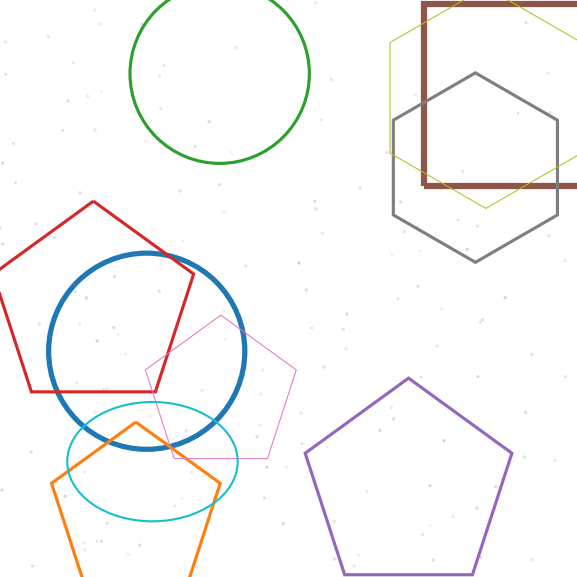[{"shape": "circle", "thickness": 2.5, "radius": 0.85, "center": [0.254, 0.391]}, {"shape": "pentagon", "thickness": 1.5, "radius": 0.77, "center": [0.235, 0.115]}, {"shape": "circle", "thickness": 1.5, "radius": 0.78, "center": [0.38, 0.872]}, {"shape": "pentagon", "thickness": 1.5, "radius": 0.91, "center": [0.162, 0.468]}, {"shape": "pentagon", "thickness": 1.5, "radius": 0.94, "center": [0.707, 0.156]}, {"shape": "square", "thickness": 3, "radius": 0.79, "center": [0.891, 0.835]}, {"shape": "pentagon", "thickness": 0.5, "radius": 0.69, "center": [0.382, 0.316]}, {"shape": "hexagon", "thickness": 1.5, "radius": 0.82, "center": [0.823, 0.709]}, {"shape": "hexagon", "thickness": 0.5, "radius": 0.96, "center": [0.841, 0.83]}, {"shape": "oval", "thickness": 1, "radius": 0.74, "center": [0.264, 0.2]}]